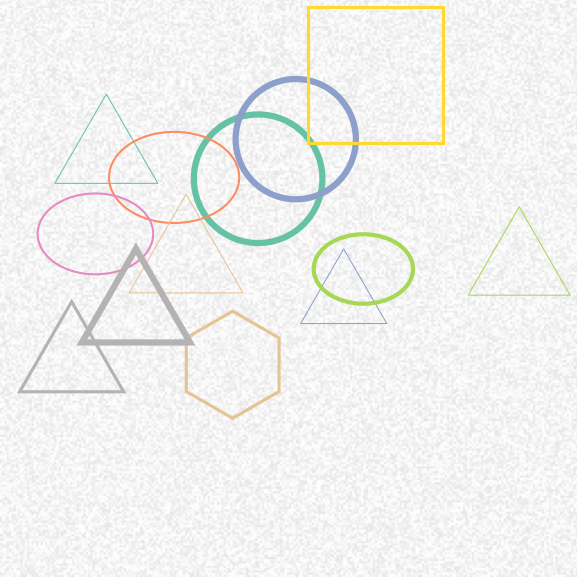[{"shape": "triangle", "thickness": 0.5, "radius": 0.52, "center": [0.184, 0.733]}, {"shape": "circle", "thickness": 3, "radius": 0.56, "center": [0.447, 0.69]}, {"shape": "oval", "thickness": 1, "radius": 0.56, "center": [0.302, 0.692]}, {"shape": "triangle", "thickness": 0.5, "radius": 0.43, "center": [0.595, 0.482]}, {"shape": "circle", "thickness": 3, "radius": 0.52, "center": [0.512, 0.758]}, {"shape": "oval", "thickness": 1, "radius": 0.5, "center": [0.165, 0.594]}, {"shape": "oval", "thickness": 2, "radius": 0.43, "center": [0.629, 0.533]}, {"shape": "triangle", "thickness": 0.5, "radius": 0.51, "center": [0.899, 0.539]}, {"shape": "square", "thickness": 1.5, "radius": 0.59, "center": [0.65, 0.87]}, {"shape": "triangle", "thickness": 0.5, "radius": 0.57, "center": [0.322, 0.549]}, {"shape": "hexagon", "thickness": 1.5, "radius": 0.46, "center": [0.403, 0.368]}, {"shape": "triangle", "thickness": 3, "radius": 0.54, "center": [0.235, 0.46]}, {"shape": "triangle", "thickness": 1.5, "radius": 0.52, "center": [0.124, 0.373]}]